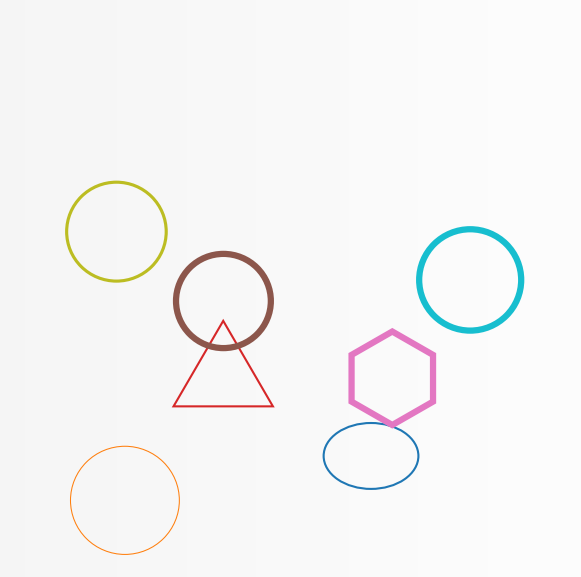[{"shape": "oval", "thickness": 1, "radius": 0.41, "center": [0.638, 0.21]}, {"shape": "circle", "thickness": 0.5, "radius": 0.47, "center": [0.215, 0.133]}, {"shape": "triangle", "thickness": 1, "radius": 0.49, "center": [0.384, 0.345]}, {"shape": "circle", "thickness": 3, "radius": 0.41, "center": [0.384, 0.478]}, {"shape": "hexagon", "thickness": 3, "radius": 0.4, "center": [0.675, 0.344]}, {"shape": "circle", "thickness": 1.5, "radius": 0.43, "center": [0.2, 0.598]}, {"shape": "circle", "thickness": 3, "radius": 0.44, "center": [0.809, 0.514]}]